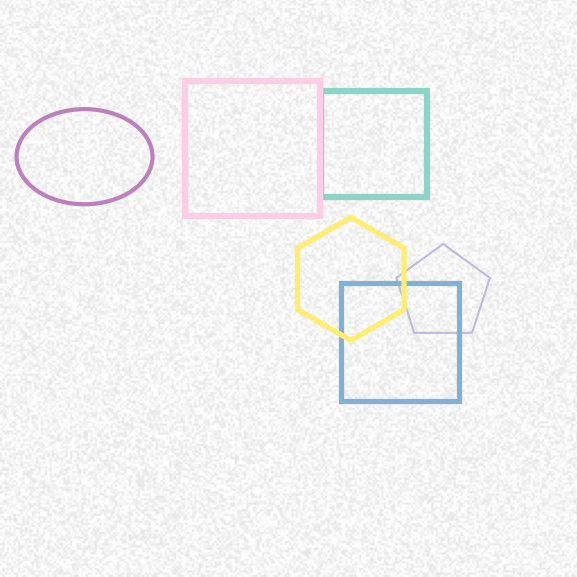[{"shape": "square", "thickness": 3, "radius": 0.46, "center": [0.647, 0.75]}, {"shape": "pentagon", "thickness": 1, "radius": 0.43, "center": [0.767, 0.492]}, {"shape": "square", "thickness": 2.5, "radius": 0.51, "center": [0.693, 0.407]}, {"shape": "square", "thickness": 3, "radius": 0.59, "center": [0.438, 0.742]}, {"shape": "oval", "thickness": 2, "radius": 0.59, "center": [0.146, 0.728]}, {"shape": "hexagon", "thickness": 2.5, "radius": 0.53, "center": [0.607, 0.516]}]